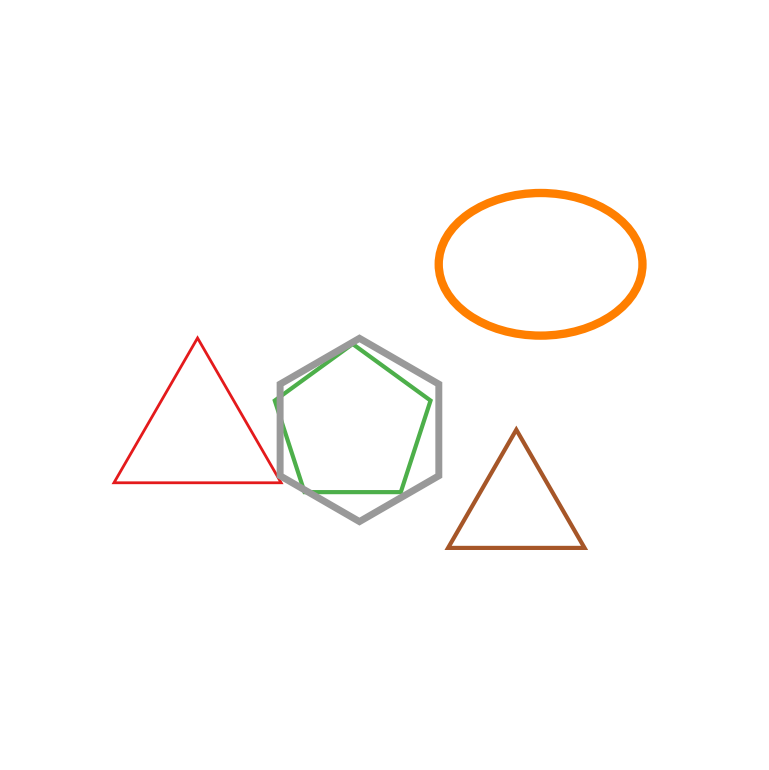[{"shape": "triangle", "thickness": 1, "radius": 0.63, "center": [0.257, 0.436]}, {"shape": "pentagon", "thickness": 1.5, "radius": 0.53, "center": [0.458, 0.447]}, {"shape": "oval", "thickness": 3, "radius": 0.66, "center": [0.702, 0.657]}, {"shape": "triangle", "thickness": 1.5, "radius": 0.51, "center": [0.671, 0.34]}, {"shape": "hexagon", "thickness": 2.5, "radius": 0.59, "center": [0.467, 0.442]}]